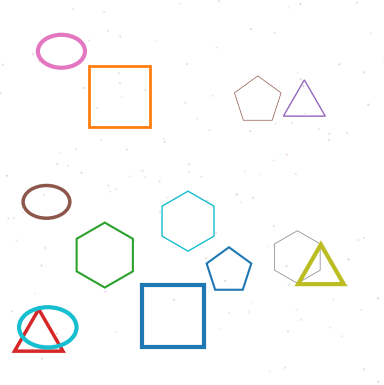[{"shape": "pentagon", "thickness": 1.5, "radius": 0.31, "center": [0.595, 0.297]}, {"shape": "square", "thickness": 3, "radius": 0.4, "center": [0.45, 0.18]}, {"shape": "square", "thickness": 2, "radius": 0.4, "center": [0.31, 0.75]}, {"shape": "hexagon", "thickness": 1.5, "radius": 0.42, "center": [0.272, 0.337]}, {"shape": "triangle", "thickness": 2.5, "radius": 0.36, "center": [0.101, 0.124]}, {"shape": "triangle", "thickness": 1, "radius": 0.31, "center": [0.79, 0.73]}, {"shape": "pentagon", "thickness": 0.5, "radius": 0.32, "center": [0.67, 0.739]}, {"shape": "oval", "thickness": 2.5, "radius": 0.3, "center": [0.121, 0.476]}, {"shape": "oval", "thickness": 3, "radius": 0.31, "center": [0.16, 0.867]}, {"shape": "hexagon", "thickness": 0.5, "radius": 0.34, "center": [0.772, 0.332]}, {"shape": "triangle", "thickness": 3, "radius": 0.34, "center": [0.833, 0.296]}, {"shape": "hexagon", "thickness": 1, "radius": 0.39, "center": [0.488, 0.426]}, {"shape": "oval", "thickness": 3, "radius": 0.37, "center": [0.124, 0.15]}]